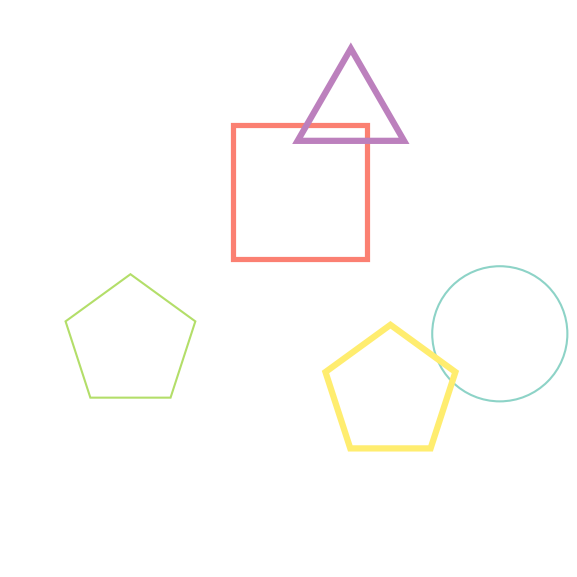[{"shape": "circle", "thickness": 1, "radius": 0.59, "center": [0.865, 0.421]}, {"shape": "square", "thickness": 2.5, "radius": 0.58, "center": [0.52, 0.667]}, {"shape": "pentagon", "thickness": 1, "radius": 0.59, "center": [0.226, 0.406]}, {"shape": "triangle", "thickness": 3, "radius": 0.53, "center": [0.608, 0.808]}, {"shape": "pentagon", "thickness": 3, "radius": 0.59, "center": [0.676, 0.318]}]